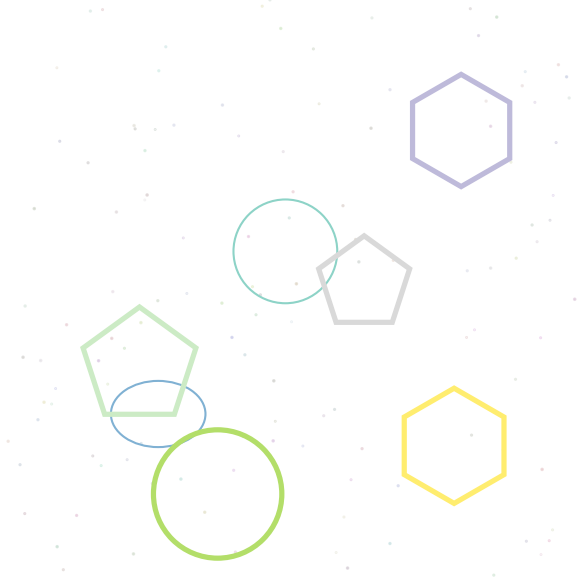[{"shape": "circle", "thickness": 1, "radius": 0.45, "center": [0.494, 0.564]}, {"shape": "hexagon", "thickness": 2.5, "radius": 0.49, "center": [0.799, 0.773]}, {"shape": "oval", "thickness": 1, "radius": 0.41, "center": [0.274, 0.282]}, {"shape": "circle", "thickness": 2.5, "radius": 0.56, "center": [0.377, 0.144]}, {"shape": "pentagon", "thickness": 2.5, "radius": 0.41, "center": [0.631, 0.508]}, {"shape": "pentagon", "thickness": 2.5, "radius": 0.51, "center": [0.242, 0.365]}, {"shape": "hexagon", "thickness": 2.5, "radius": 0.5, "center": [0.786, 0.227]}]